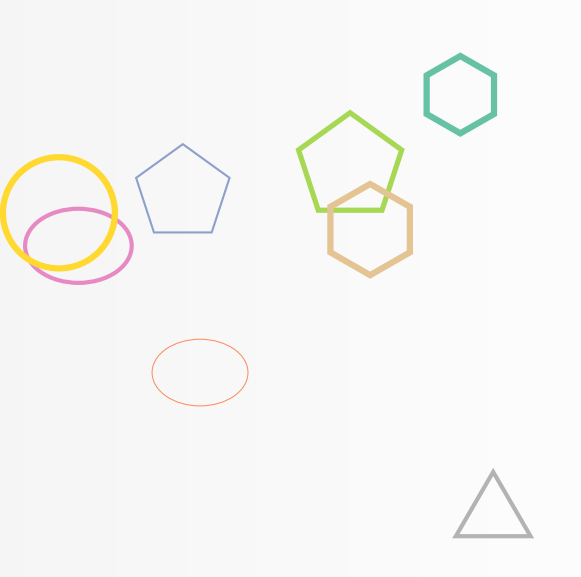[{"shape": "hexagon", "thickness": 3, "radius": 0.33, "center": [0.792, 0.835]}, {"shape": "oval", "thickness": 0.5, "radius": 0.41, "center": [0.344, 0.354]}, {"shape": "pentagon", "thickness": 1, "radius": 0.42, "center": [0.315, 0.665]}, {"shape": "oval", "thickness": 2, "radius": 0.46, "center": [0.135, 0.573]}, {"shape": "pentagon", "thickness": 2.5, "radius": 0.47, "center": [0.602, 0.711]}, {"shape": "circle", "thickness": 3, "radius": 0.48, "center": [0.101, 0.631]}, {"shape": "hexagon", "thickness": 3, "radius": 0.39, "center": [0.637, 0.602]}, {"shape": "triangle", "thickness": 2, "radius": 0.37, "center": [0.849, 0.108]}]